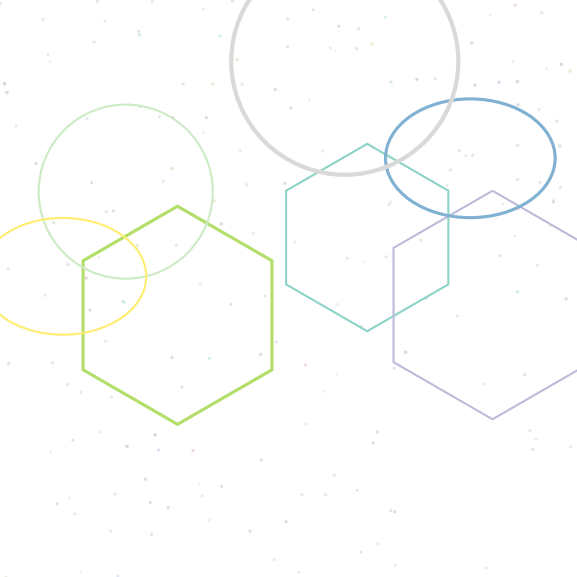[{"shape": "hexagon", "thickness": 1, "radius": 0.81, "center": [0.636, 0.588]}, {"shape": "hexagon", "thickness": 1, "radius": 0.99, "center": [0.853, 0.471]}, {"shape": "oval", "thickness": 1.5, "radius": 0.73, "center": [0.814, 0.725]}, {"shape": "hexagon", "thickness": 1.5, "radius": 0.94, "center": [0.307, 0.453]}, {"shape": "circle", "thickness": 2, "radius": 0.98, "center": [0.597, 0.893]}, {"shape": "circle", "thickness": 1, "radius": 0.75, "center": [0.218, 0.667]}, {"shape": "oval", "thickness": 1, "radius": 0.72, "center": [0.109, 0.521]}]